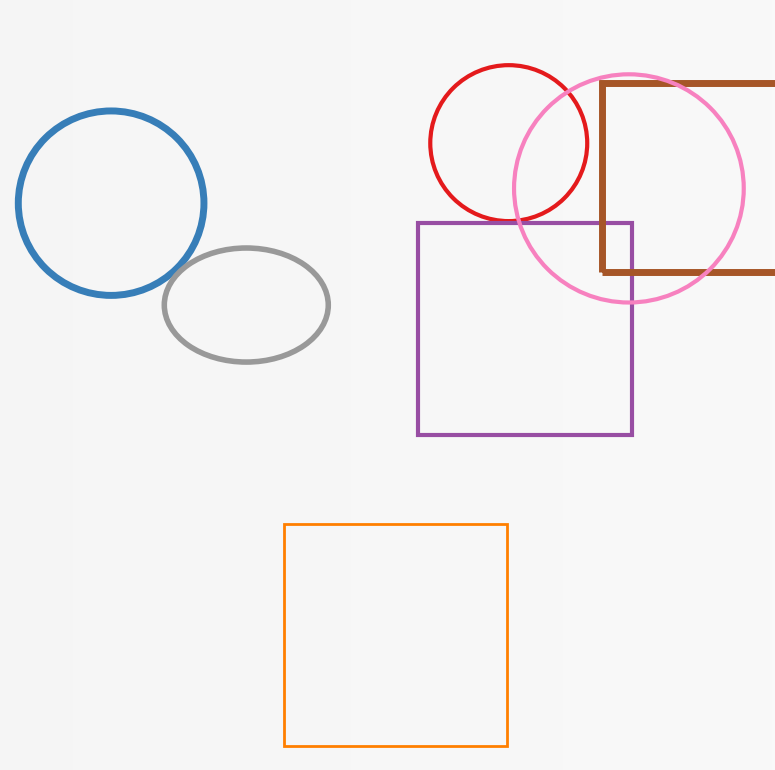[{"shape": "circle", "thickness": 1.5, "radius": 0.51, "center": [0.656, 0.814]}, {"shape": "circle", "thickness": 2.5, "radius": 0.6, "center": [0.143, 0.736]}, {"shape": "square", "thickness": 1.5, "radius": 0.69, "center": [0.677, 0.573]}, {"shape": "square", "thickness": 1, "radius": 0.72, "center": [0.51, 0.175]}, {"shape": "square", "thickness": 2.5, "radius": 0.61, "center": [0.9, 0.769]}, {"shape": "circle", "thickness": 1.5, "radius": 0.74, "center": [0.811, 0.755]}, {"shape": "oval", "thickness": 2, "radius": 0.53, "center": [0.318, 0.604]}]